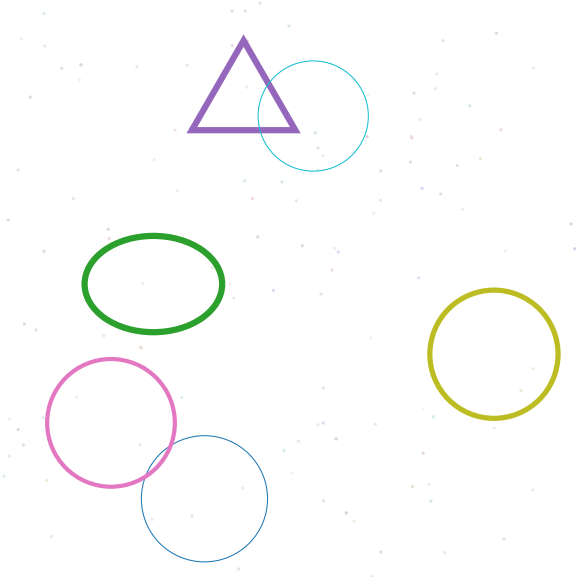[{"shape": "circle", "thickness": 0.5, "radius": 0.55, "center": [0.354, 0.135]}, {"shape": "oval", "thickness": 3, "radius": 0.6, "center": [0.266, 0.507]}, {"shape": "triangle", "thickness": 3, "radius": 0.52, "center": [0.422, 0.825]}, {"shape": "circle", "thickness": 2, "radius": 0.55, "center": [0.192, 0.267]}, {"shape": "circle", "thickness": 2.5, "radius": 0.56, "center": [0.855, 0.386]}, {"shape": "circle", "thickness": 0.5, "radius": 0.48, "center": [0.542, 0.798]}]